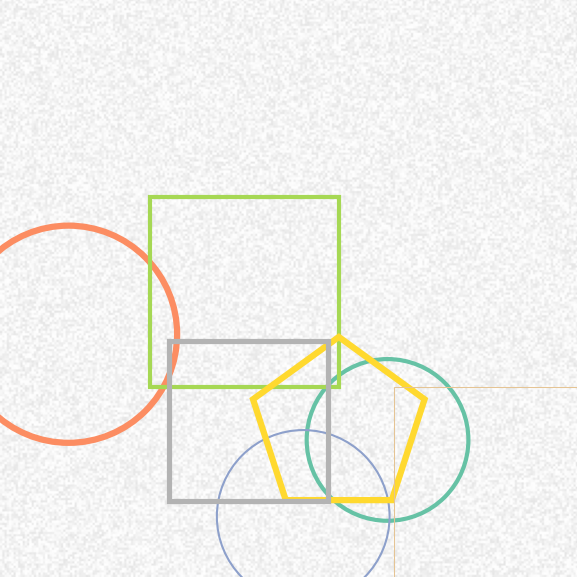[{"shape": "circle", "thickness": 2, "radius": 0.7, "center": [0.671, 0.237]}, {"shape": "circle", "thickness": 3, "radius": 0.94, "center": [0.119, 0.42]}, {"shape": "circle", "thickness": 1, "radius": 0.75, "center": [0.525, 0.105]}, {"shape": "square", "thickness": 2, "radius": 0.82, "center": [0.423, 0.493]}, {"shape": "pentagon", "thickness": 3, "radius": 0.78, "center": [0.587, 0.259]}, {"shape": "square", "thickness": 0.5, "radius": 0.88, "center": [0.858, 0.154]}, {"shape": "square", "thickness": 2.5, "radius": 0.69, "center": [0.431, 0.27]}]